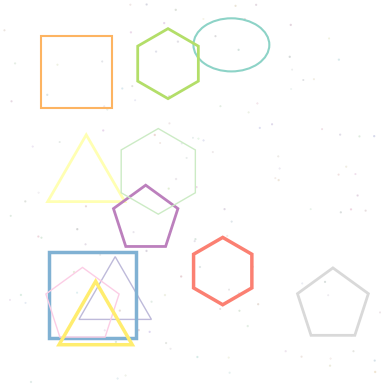[{"shape": "oval", "thickness": 1.5, "radius": 0.49, "center": [0.601, 0.883]}, {"shape": "triangle", "thickness": 2, "radius": 0.58, "center": [0.224, 0.534]}, {"shape": "triangle", "thickness": 1, "radius": 0.54, "center": [0.299, 0.225]}, {"shape": "hexagon", "thickness": 2.5, "radius": 0.44, "center": [0.578, 0.296]}, {"shape": "square", "thickness": 2.5, "radius": 0.56, "center": [0.24, 0.233]}, {"shape": "square", "thickness": 1.5, "radius": 0.46, "center": [0.198, 0.812]}, {"shape": "hexagon", "thickness": 2, "radius": 0.45, "center": [0.436, 0.835]}, {"shape": "pentagon", "thickness": 1, "radius": 0.5, "center": [0.214, 0.205]}, {"shape": "pentagon", "thickness": 2, "radius": 0.48, "center": [0.865, 0.207]}, {"shape": "pentagon", "thickness": 2, "radius": 0.44, "center": [0.378, 0.431]}, {"shape": "hexagon", "thickness": 1, "radius": 0.56, "center": [0.411, 0.555]}, {"shape": "triangle", "thickness": 2.5, "radius": 0.55, "center": [0.248, 0.159]}]